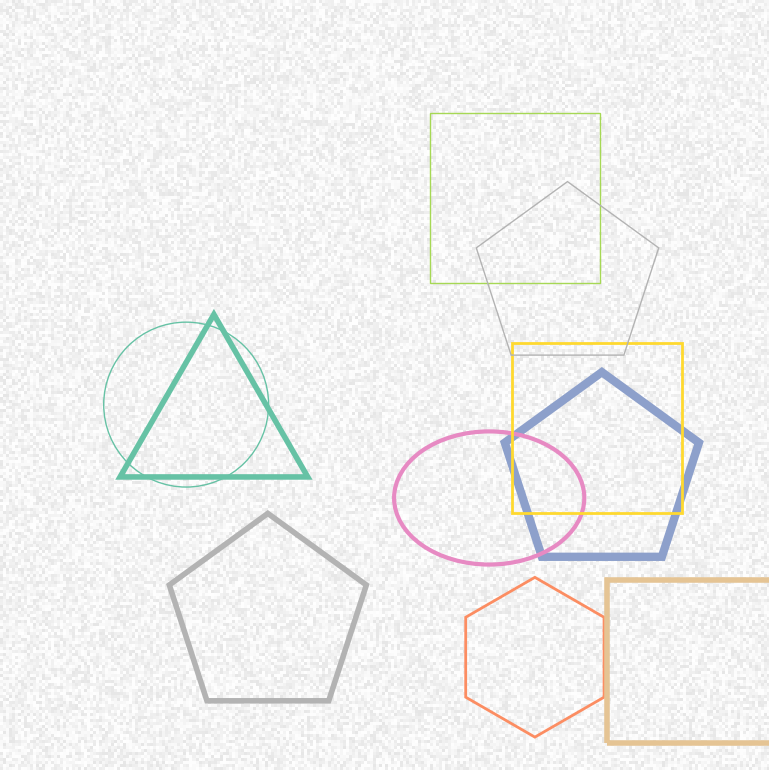[{"shape": "triangle", "thickness": 2, "radius": 0.7, "center": [0.278, 0.451]}, {"shape": "circle", "thickness": 0.5, "radius": 0.54, "center": [0.242, 0.475]}, {"shape": "hexagon", "thickness": 1, "radius": 0.52, "center": [0.695, 0.146]}, {"shape": "pentagon", "thickness": 3, "radius": 0.66, "center": [0.782, 0.384]}, {"shape": "oval", "thickness": 1.5, "radius": 0.62, "center": [0.635, 0.353]}, {"shape": "square", "thickness": 0.5, "radius": 0.55, "center": [0.669, 0.743]}, {"shape": "square", "thickness": 1, "radius": 0.55, "center": [0.776, 0.444]}, {"shape": "square", "thickness": 2, "radius": 0.53, "center": [0.894, 0.141]}, {"shape": "pentagon", "thickness": 0.5, "radius": 0.62, "center": [0.737, 0.64]}, {"shape": "pentagon", "thickness": 2, "radius": 0.67, "center": [0.348, 0.199]}]